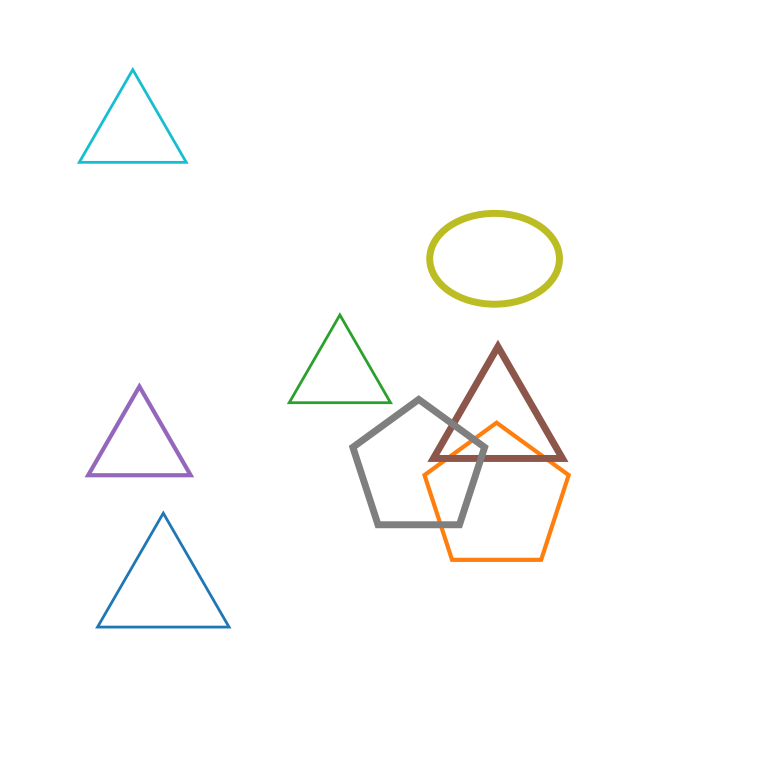[{"shape": "triangle", "thickness": 1, "radius": 0.49, "center": [0.212, 0.235]}, {"shape": "pentagon", "thickness": 1.5, "radius": 0.49, "center": [0.645, 0.353]}, {"shape": "triangle", "thickness": 1, "radius": 0.38, "center": [0.441, 0.515]}, {"shape": "triangle", "thickness": 1.5, "radius": 0.38, "center": [0.181, 0.421]}, {"shape": "triangle", "thickness": 2.5, "radius": 0.48, "center": [0.647, 0.453]}, {"shape": "pentagon", "thickness": 2.5, "radius": 0.45, "center": [0.544, 0.391]}, {"shape": "oval", "thickness": 2.5, "radius": 0.42, "center": [0.642, 0.664]}, {"shape": "triangle", "thickness": 1, "radius": 0.4, "center": [0.172, 0.829]}]